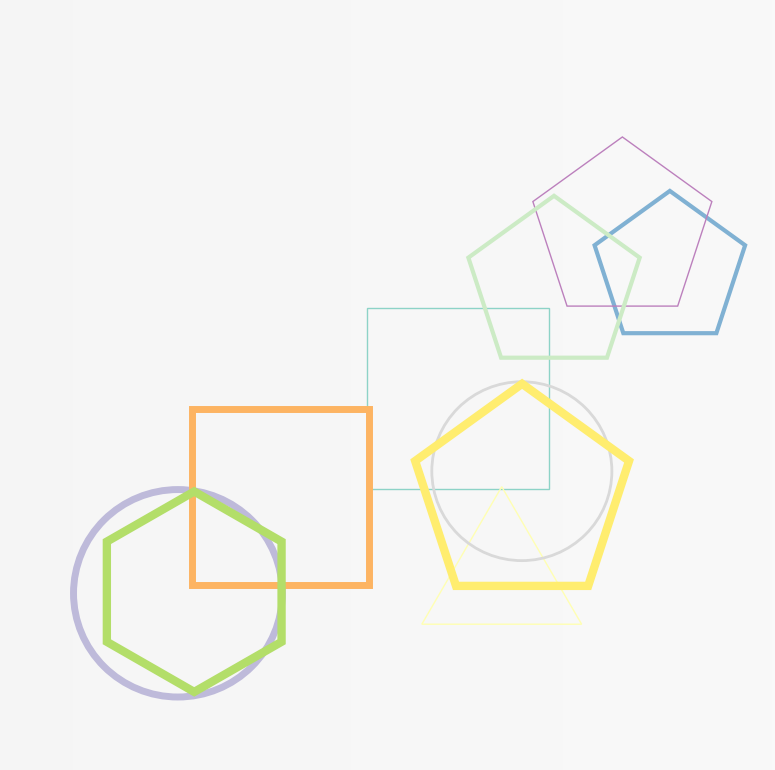[{"shape": "square", "thickness": 0.5, "radius": 0.59, "center": [0.591, 0.482]}, {"shape": "triangle", "thickness": 0.5, "radius": 0.6, "center": [0.647, 0.249]}, {"shape": "circle", "thickness": 2.5, "radius": 0.67, "center": [0.23, 0.229]}, {"shape": "pentagon", "thickness": 1.5, "radius": 0.51, "center": [0.864, 0.65]}, {"shape": "square", "thickness": 2.5, "radius": 0.57, "center": [0.362, 0.354]}, {"shape": "hexagon", "thickness": 3, "radius": 0.65, "center": [0.251, 0.232]}, {"shape": "circle", "thickness": 1, "radius": 0.58, "center": [0.673, 0.388]}, {"shape": "pentagon", "thickness": 0.5, "radius": 0.61, "center": [0.803, 0.701]}, {"shape": "pentagon", "thickness": 1.5, "radius": 0.58, "center": [0.715, 0.629]}, {"shape": "pentagon", "thickness": 3, "radius": 0.73, "center": [0.674, 0.356]}]